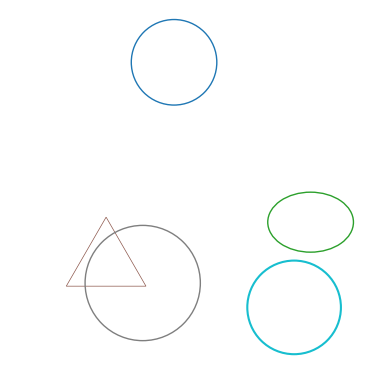[{"shape": "circle", "thickness": 1, "radius": 0.56, "center": [0.452, 0.838]}, {"shape": "oval", "thickness": 1, "radius": 0.56, "center": [0.807, 0.423]}, {"shape": "triangle", "thickness": 0.5, "radius": 0.6, "center": [0.276, 0.316]}, {"shape": "circle", "thickness": 1, "radius": 0.75, "center": [0.371, 0.265]}, {"shape": "circle", "thickness": 1.5, "radius": 0.61, "center": [0.764, 0.202]}]